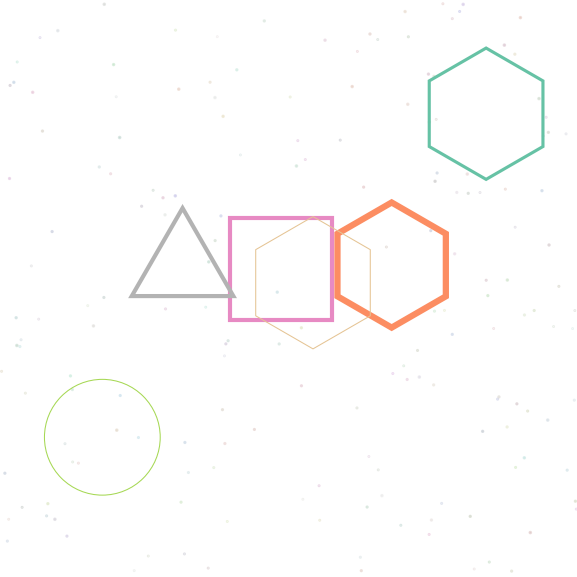[{"shape": "hexagon", "thickness": 1.5, "radius": 0.57, "center": [0.842, 0.802]}, {"shape": "hexagon", "thickness": 3, "radius": 0.54, "center": [0.678, 0.54]}, {"shape": "square", "thickness": 2, "radius": 0.44, "center": [0.487, 0.533]}, {"shape": "circle", "thickness": 0.5, "radius": 0.5, "center": [0.177, 0.242]}, {"shape": "hexagon", "thickness": 0.5, "radius": 0.57, "center": [0.542, 0.51]}, {"shape": "triangle", "thickness": 2, "radius": 0.51, "center": [0.316, 0.537]}]